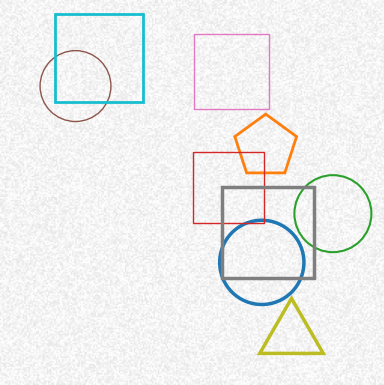[{"shape": "circle", "thickness": 2.5, "radius": 0.55, "center": [0.68, 0.318]}, {"shape": "pentagon", "thickness": 2, "radius": 0.42, "center": [0.69, 0.619]}, {"shape": "circle", "thickness": 1.5, "radius": 0.5, "center": [0.865, 0.445]}, {"shape": "square", "thickness": 1, "radius": 0.46, "center": [0.593, 0.512]}, {"shape": "circle", "thickness": 1, "radius": 0.46, "center": [0.196, 0.776]}, {"shape": "square", "thickness": 1, "radius": 0.49, "center": [0.601, 0.814]}, {"shape": "square", "thickness": 2.5, "radius": 0.59, "center": [0.697, 0.396]}, {"shape": "triangle", "thickness": 2.5, "radius": 0.48, "center": [0.757, 0.13]}, {"shape": "square", "thickness": 2, "radius": 0.57, "center": [0.256, 0.85]}]